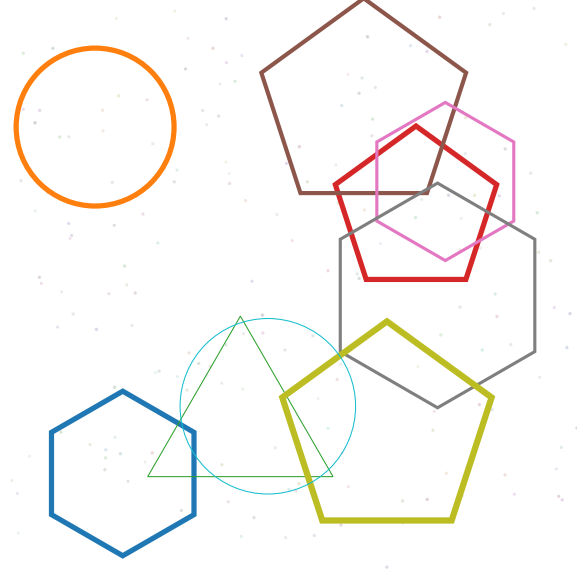[{"shape": "hexagon", "thickness": 2.5, "radius": 0.71, "center": [0.213, 0.179]}, {"shape": "circle", "thickness": 2.5, "radius": 0.68, "center": [0.165, 0.779]}, {"shape": "triangle", "thickness": 0.5, "radius": 0.93, "center": [0.416, 0.266]}, {"shape": "pentagon", "thickness": 2.5, "radius": 0.73, "center": [0.72, 0.634]}, {"shape": "pentagon", "thickness": 2, "radius": 0.93, "center": [0.63, 0.816]}, {"shape": "hexagon", "thickness": 1.5, "radius": 0.68, "center": [0.771, 0.685]}, {"shape": "hexagon", "thickness": 1.5, "radius": 0.97, "center": [0.758, 0.488]}, {"shape": "pentagon", "thickness": 3, "radius": 0.95, "center": [0.67, 0.252]}, {"shape": "circle", "thickness": 0.5, "radius": 0.76, "center": [0.464, 0.296]}]